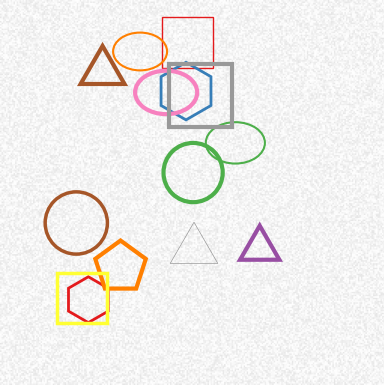[{"shape": "hexagon", "thickness": 2, "radius": 0.3, "center": [0.229, 0.222]}, {"shape": "square", "thickness": 1, "radius": 0.33, "center": [0.487, 0.89]}, {"shape": "hexagon", "thickness": 2, "radius": 0.37, "center": [0.483, 0.763]}, {"shape": "oval", "thickness": 1.5, "radius": 0.38, "center": [0.611, 0.629]}, {"shape": "circle", "thickness": 3, "radius": 0.38, "center": [0.502, 0.552]}, {"shape": "triangle", "thickness": 3, "radius": 0.29, "center": [0.675, 0.355]}, {"shape": "pentagon", "thickness": 3, "radius": 0.34, "center": [0.313, 0.306]}, {"shape": "oval", "thickness": 1.5, "radius": 0.35, "center": [0.364, 0.866]}, {"shape": "square", "thickness": 2.5, "radius": 0.32, "center": [0.213, 0.226]}, {"shape": "circle", "thickness": 2.5, "radius": 0.4, "center": [0.198, 0.421]}, {"shape": "triangle", "thickness": 3, "radius": 0.33, "center": [0.266, 0.815]}, {"shape": "oval", "thickness": 3, "radius": 0.4, "center": [0.432, 0.76]}, {"shape": "triangle", "thickness": 0.5, "radius": 0.36, "center": [0.504, 0.351]}, {"shape": "square", "thickness": 3, "radius": 0.41, "center": [0.52, 0.752]}]